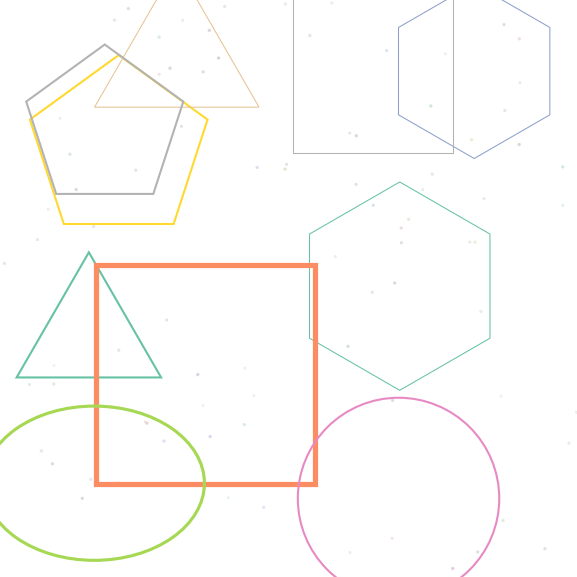[{"shape": "triangle", "thickness": 1, "radius": 0.72, "center": [0.154, 0.418]}, {"shape": "hexagon", "thickness": 0.5, "radius": 0.9, "center": [0.692, 0.504]}, {"shape": "square", "thickness": 2.5, "radius": 0.95, "center": [0.356, 0.351]}, {"shape": "hexagon", "thickness": 0.5, "radius": 0.76, "center": [0.821, 0.876]}, {"shape": "circle", "thickness": 1, "radius": 0.87, "center": [0.69, 0.136]}, {"shape": "oval", "thickness": 1.5, "radius": 0.95, "center": [0.163, 0.162]}, {"shape": "pentagon", "thickness": 1, "radius": 0.81, "center": [0.206, 0.742]}, {"shape": "triangle", "thickness": 0.5, "radius": 0.82, "center": [0.306, 0.896]}, {"shape": "pentagon", "thickness": 1, "radius": 0.72, "center": [0.181, 0.779]}, {"shape": "square", "thickness": 0.5, "radius": 0.69, "center": [0.646, 0.872]}]